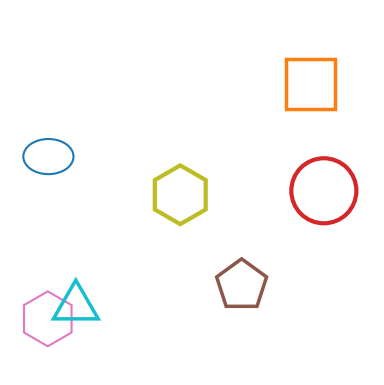[{"shape": "oval", "thickness": 1.5, "radius": 0.33, "center": [0.126, 0.593]}, {"shape": "square", "thickness": 2.5, "radius": 0.32, "center": [0.806, 0.782]}, {"shape": "circle", "thickness": 3, "radius": 0.42, "center": [0.841, 0.504]}, {"shape": "pentagon", "thickness": 2.5, "radius": 0.34, "center": [0.628, 0.26]}, {"shape": "hexagon", "thickness": 1.5, "radius": 0.36, "center": [0.124, 0.172]}, {"shape": "hexagon", "thickness": 3, "radius": 0.38, "center": [0.468, 0.494]}, {"shape": "triangle", "thickness": 2.5, "radius": 0.34, "center": [0.197, 0.205]}]